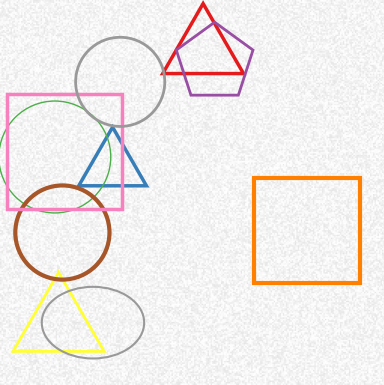[{"shape": "triangle", "thickness": 2.5, "radius": 0.61, "center": [0.528, 0.87]}, {"shape": "triangle", "thickness": 2.5, "radius": 0.51, "center": [0.292, 0.568]}, {"shape": "circle", "thickness": 1, "radius": 0.73, "center": [0.142, 0.592]}, {"shape": "pentagon", "thickness": 2, "radius": 0.52, "center": [0.558, 0.838]}, {"shape": "square", "thickness": 3, "radius": 0.68, "center": [0.797, 0.402]}, {"shape": "triangle", "thickness": 2, "radius": 0.68, "center": [0.152, 0.156]}, {"shape": "circle", "thickness": 3, "radius": 0.61, "center": [0.162, 0.396]}, {"shape": "square", "thickness": 2.5, "radius": 0.75, "center": [0.169, 0.607]}, {"shape": "circle", "thickness": 2, "radius": 0.58, "center": [0.312, 0.787]}, {"shape": "oval", "thickness": 1.5, "radius": 0.66, "center": [0.241, 0.162]}]